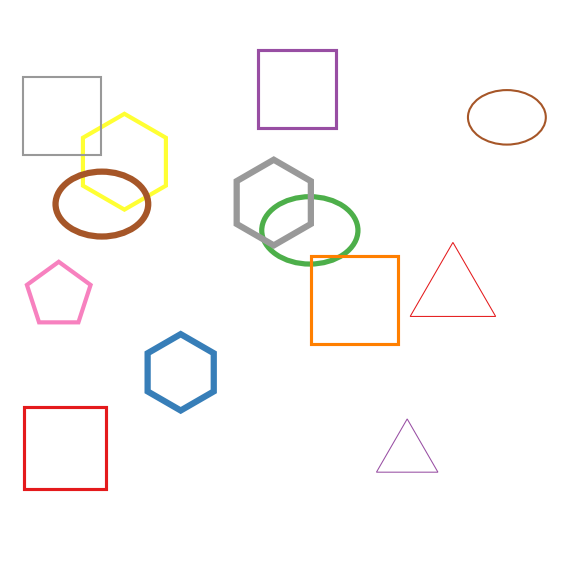[{"shape": "square", "thickness": 1.5, "radius": 0.36, "center": [0.112, 0.223]}, {"shape": "triangle", "thickness": 0.5, "radius": 0.43, "center": [0.784, 0.494]}, {"shape": "hexagon", "thickness": 3, "radius": 0.33, "center": [0.313, 0.354]}, {"shape": "oval", "thickness": 2.5, "radius": 0.42, "center": [0.537, 0.6]}, {"shape": "square", "thickness": 1.5, "radius": 0.34, "center": [0.515, 0.845]}, {"shape": "triangle", "thickness": 0.5, "radius": 0.31, "center": [0.705, 0.212]}, {"shape": "square", "thickness": 1.5, "radius": 0.38, "center": [0.614, 0.48]}, {"shape": "hexagon", "thickness": 2, "radius": 0.41, "center": [0.215, 0.719]}, {"shape": "oval", "thickness": 1, "radius": 0.34, "center": [0.878, 0.796]}, {"shape": "oval", "thickness": 3, "radius": 0.4, "center": [0.176, 0.646]}, {"shape": "pentagon", "thickness": 2, "radius": 0.29, "center": [0.102, 0.488]}, {"shape": "square", "thickness": 1, "radius": 0.34, "center": [0.107, 0.799]}, {"shape": "hexagon", "thickness": 3, "radius": 0.37, "center": [0.474, 0.648]}]